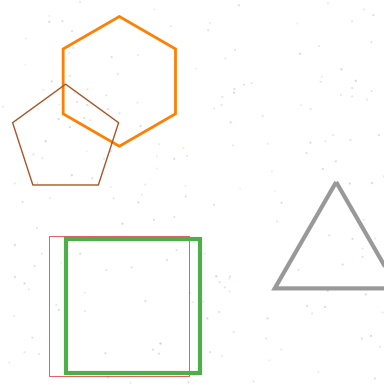[{"shape": "square", "thickness": 0.5, "radius": 0.91, "center": [0.308, 0.204]}, {"shape": "square", "thickness": 3, "radius": 0.87, "center": [0.345, 0.205]}, {"shape": "hexagon", "thickness": 2, "radius": 0.84, "center": [0.31, 0.789]}, {"shape": "pentagon", "thickness": 1, "radius": 0.72, "center": [0.17, 0.637]}, {"shape": "triangle", "thickness": 3, "radius": 0.92, "center": [0.873, 0.343]}]